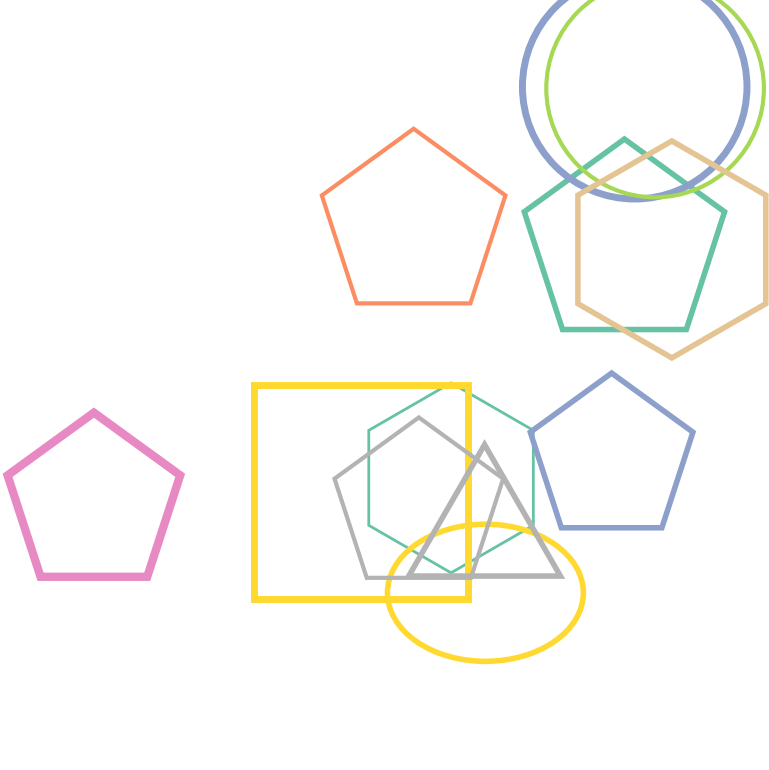[{"shape": "hexagon", "thickness": 1, "radius": 0.62, "center": [0.586, 0.379]}, {"shape": "pentagon", "thickness": 2, "radius": 0.68, "center": [0.811, 0.683]}, {"shape": "pentagon", "thickness": 1.5, "radius": 0.63, "center": [0.537, 0.707]}, {"shape": "circle", "thickness": 2.5, "radius": 0.73, "center": [0.824, 0.887]}, {"shape": "pentagon", "thickness": 2, "radius": 0.56, "center": [0.794, 0.404]}, {"shape": "pentagon", "thickness": 3, "radius": 0.59, "center": [0.122, 0.346]}, {"shape": "circle", "thickness": 1.5, "radius": 0.71, "center": [0.851, 0.885]}, {"shape": "oval", "thickness": 2, "radius": 0.64, "center": [0.63, 0.23]}, {"shape": "square", "thickness": 2.5, "radius": 0.69, "center": [0.468, 0.361]}, {"shape": "hexagon", "thickness": 2, "radius": 0.7, "center": [0.873, 0.676]}, {"shape": "pentagon", "thickness": 1.5, "radius": 0.58, "center": [0.544, 0.343]}, {"shape": "triangle", "thickness": 2, "radius": 0.57, "center": [0.629, 0.309]}]